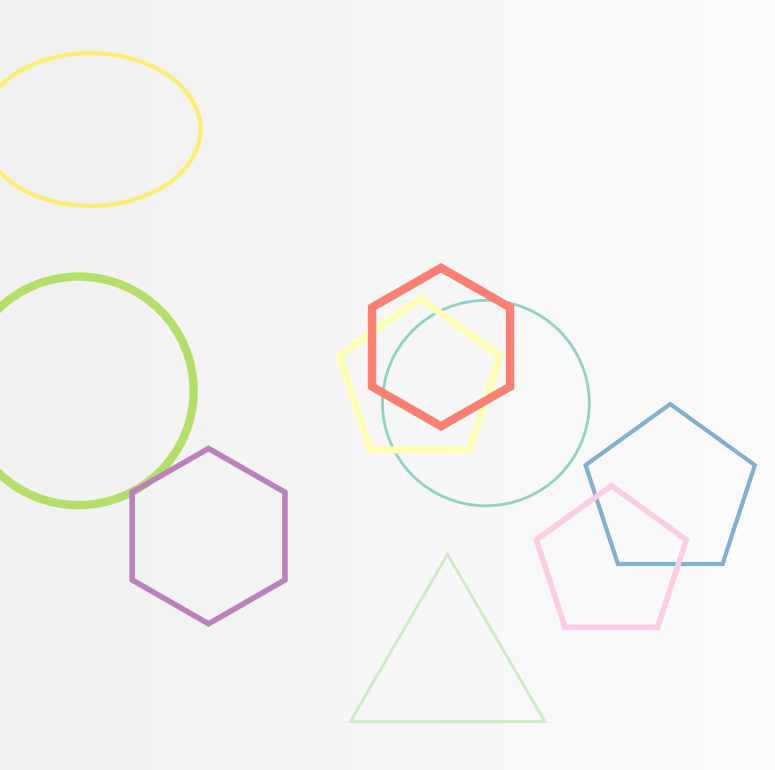[{"shape": "circle", "thickness": 1, "radius": 0.67, "center": [0.627, 0.477]}, {"shape": "pentagon", "thickness": 2.5, "radius": 0.54, "center": [0.542, 0.504]}, {"shape": "hexagon", "thickness": 3, "radius": 0.51, "center": [0.569, 0.549]}, {"shape": "pentagon", "thickness": 1.5, "radius": 0.57, "center": [0.865, 0.36]}, {"shape": "circle", "thickness": 3, "radius": 0.74, "center": [0.101, 0.492]}, {"shape": "pentagon", "thickness": 2, "radius": 0.51, "center": [0.789, 0.267]}, {"shape": "hexagon", "thickness": 2, "radius": 0.57, "center": [0.269, 0.304]}, {"shape": "triangle", "thickness": 1, "radius": 0.72, "center": [0.577, 0.135]}, {"shape": "oval", "thickness": 1.5, "radius": 0.71, "center": [0.117, 0.832]}]